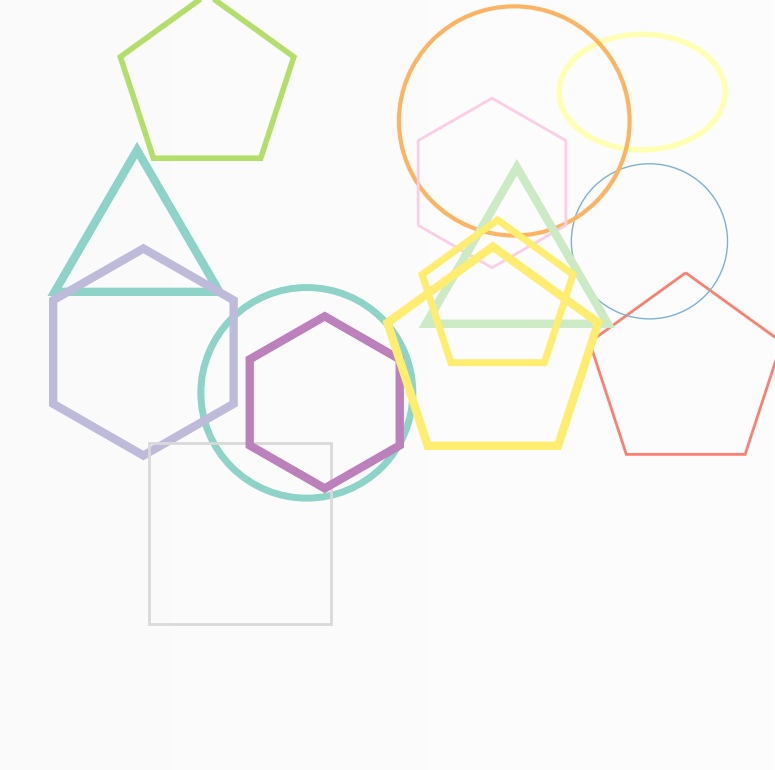[{"shape": "triangle", "thickness": 3, "radius": 0.61, "center": [0.177, 0.682]}, {"shape": "circle", "thickness": 2.5, "radius": 0.68, "center": [0.396, 0.49]}, {"shape": "oval", "thickness": 2, "radius": 0.54, "center": [0.829, 0.88]}, {"shape": "hexagon", "thickness": 3, "radius": 0.67, "center": [0.185, 0.543]}, {"shape": "pentagon", "thickness": 1, "radius": 0.65, "center": [0.885, 0.515]}, {"shape": "circle", "thickness": 0.5, "radius": 0.5, "center": [0.838, 0.687]}, {"shape": "circle", "thickness": 1.5, "radius": 0.74, "center": [0.664, 0.843]}, {"shape": "pentagon", "thickness": 2, "radius": 0.59, "center": [0.267, 0.89]}, {"shape": "hexagon", "thickness": 1, "radius": 0.55, "center": [0.635, 0.762]}, {"shape": "square", "thickness": 1, "radius": 0.59, "center": [0.31, 0.307]}, {"shape": "hexagon", "thickness": 3, "radius": 0.56, "center": [0.419, 0.477]}, {"shape": "triangle", "thickness": 3, "radius": 0.68, "center": [0.667, 0.647]}, {"shape": "pentagon", "thickness": 3, "radius": 0.71, "center": [0.636, 0.537]}, {"shape": "pentagon", "thickness": 2.5, "radius": 0.51, "center": [0.642, 0.612]}]